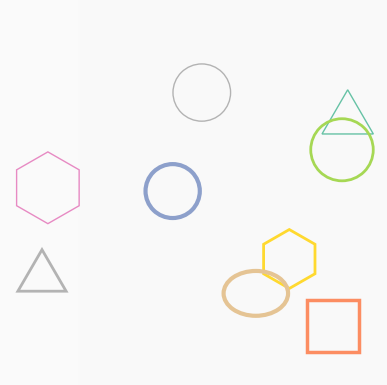[{"shape": "triangle", "thickness": 1, "radius": 0.38, "center": [0.897, 0.69]}, {"shape": "square", "thickness": 2.5, "radius": 0.34, "center": [0.86, 0.153]}, {"shape": "circle", "thickness": 3, "radius": 0.35, "center": [0.446, 0.504]}, {"shape": "hexagon", "thickness": 1, "radius": 0.47, "center": [0.124, 0.512]}, {"shape": "circle", "thickness": 2, "radius": 0.4, "center": [0.883, 0.611]}, {"shape": "hexagon", "thickness": 2, "radius": 0.38, "center": [0.747, 0.327]}, {"shape": "oval", "thickness": 3, "radius": 0.42, "center": [0.66, 0.238]}, {"shape": "circle", "thickness": 1, "radius": 0.37, "center": [0.521, 0.76]}, {"shape": "triangle", "thickness": 2, "radius": 0.36, "center": [0.108, 0.28]}]